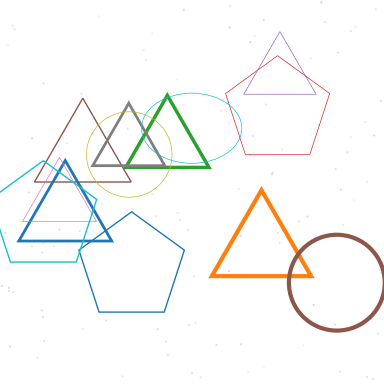[{"shape": "pentagon", "thickness": 1, "radius": 0.72, "center": [0.342, 0.306]}, {"shape": "triangle", "thickness": 2, "radius": 0.7, "center": [0.17, 0.444]}, {"shape": "triangle", "thickness": 3, "radius": 0.74, "center": [0.679, 0.357]}, {"shape": "triangle", "thickness": 2.5, "radius": 0.62, "center": [0.435, 0.627]}, {"shape": "pentagon", "thickness": 0.5, "radius": 0.71, "center": [0.721, 0.713]}, {"shape": "triangle", "thickness": 0.5, "radius": 0.54, "center": [0.727, 0.809]}, {"shape": "triangle", "thickness": 1, "radius": 0.73, "center": [0.215, 0.6]}, {"shape": "circle", "thickness": 3, "radius": 0.62, "center": [0.875, 0.266]}, {"shape": "triangle", "thickness": 0.5, "radius": 0.56, "center": [0.155, 0.48]}, {"shape": "triangle", "thickness": 2, "radius": 0.54, "center": [0.334, 0.624]}, {"shape": "circle", "thickness": 0.5, "radius": 0.56, "center": [0.336, 0.599]}, {"shape": "oval", "thickness": 0.5, "radius": 0.65, "center": [0.498, 0.667]}, {"shape": "pentagon", "thickness": 1, "radius": 0.73, "center": [0.113, 0.437]}]